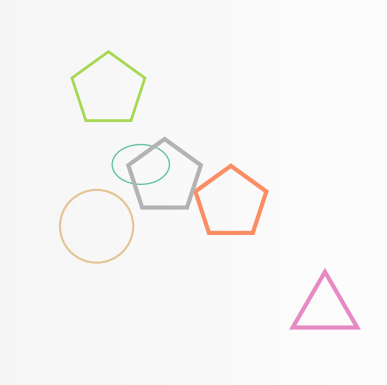[{"shape": "oval", "thickness": 1, "radius": 0.37, "center": [0.363, 0.573]}, {"shape": "pentagon", "thickness": 3, "radius": 0.48, "center": [0.596, 0.473]}, {"shape": "triangle", "thickness": 3, "radius": 0.48, "center": [0.839, 0.197]}, {"shape": "pentagon", "thickness": 2, "radius": 0.5, "center": [0.28, 0.767]}, {"shape": "circle", "thickness": 1.5, "radius": 0.47, "center": [0.249, 0.412]}, {"shape": "pentagon", "thickness": 3, "radius": 0.49, "center": [0.425, 0.541]}]